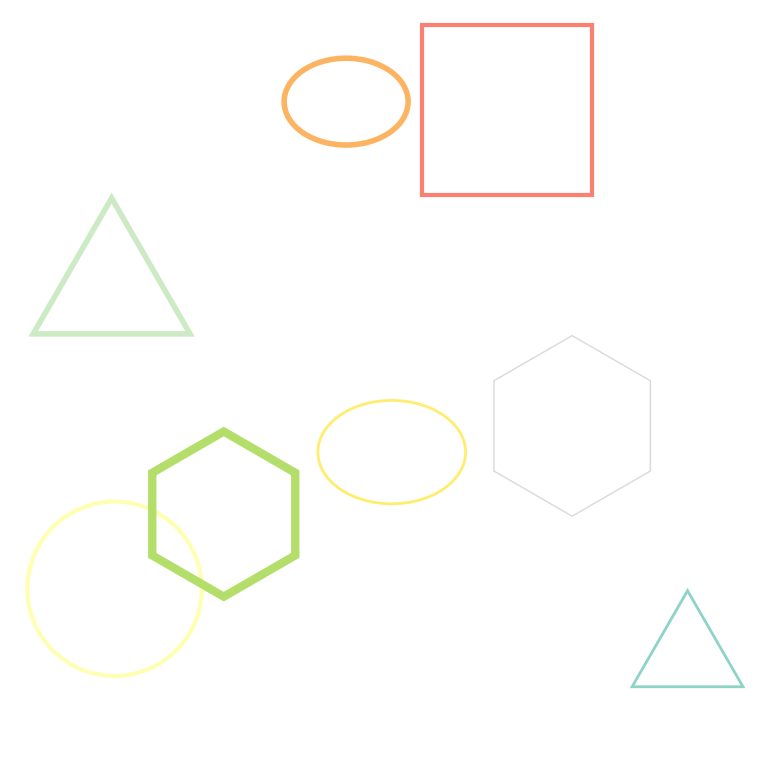[{"shape": "triangle", "thickness": 1, "radius": 0.42, "center": [0.893, 0.15]}, {"shape": "circle", "thickness": 1.5, "radius": 0.57, "center": [0.149, 0.235]}, {"shape": "square", "thickness": 1.5, "radius": 0.55, "center": [0.659, 0.858]}, {"shape": "oval", "thickness": 2, "radius": 0.4, "center": [0.45, 0.868]}, {"shape": "hexagon", "thickness": 3, "radius": 0.54, "center": [0.291, 0.332]}, {"shape": "hexagon", "thickness": 0.5, "radius": 0.59, "center": [0.743, 0.447]}, {"shape": "triangle", "thickness": 2, "radius": 0.59, "center": [0.145, 0.625]}, {"shape": "oval", "thickness": 1, "radius": 0.48, "center": [0.509, 0.413]}]